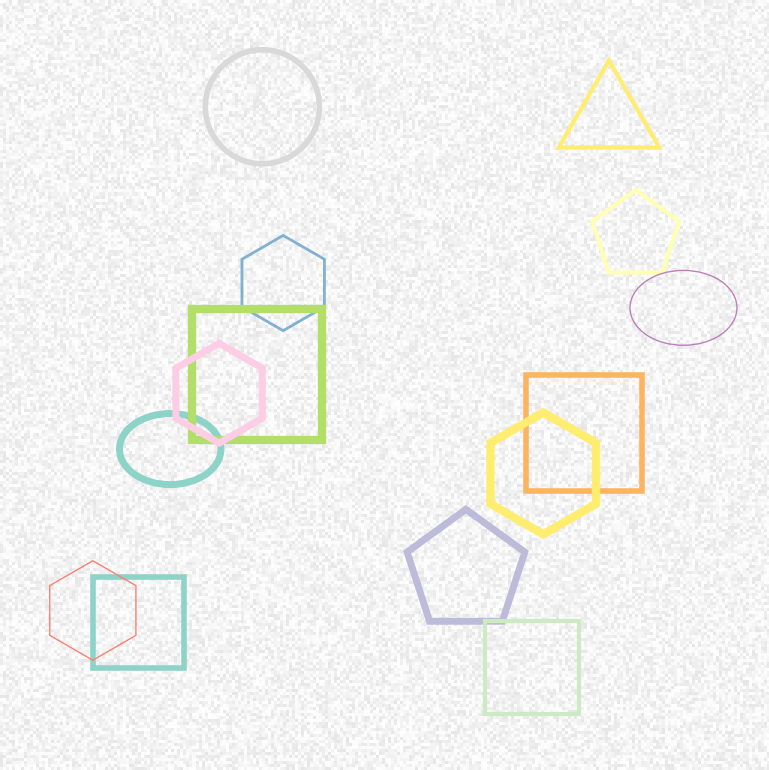[{"shape": "oval", "thickness": 2.5, "radius": 0.33, "center": [0.221, 0.417]}, {"shape": "square", "thickness": 2, "radius": 0.3, "center": [0.18, 0.191]}, {"shape": "pentagon", "thickness": 1.5, "radius": 0.3, "center": [0.825, 0.694]}, {"shape": "pentagon", "thickness": 2.5, "radius": 0.4, "center": [0.605, 0.258]}, {"shape": "hexagon", "thickness": 0.5, "radius": 0.32, "center": [0.121, 0.207]}, {"shape": "hexagon", "thickness": 1, "radius": 0.31, "center": [0.368, 0.632]}, {"shape": "square", "thickness": 2, "radius": 0.38, "center": [0.758, 0.437]}, {"shape": "square", "thickness": 3, "radius": 0.42, "center": [0.334, 0.514]}, {"shape": "hexagon", "thickness": 2.5, "radius": 0.32, "center": [0.285, 0.489]}, {"shape": "circle", "thickness": 2, "radius": 0.37, "center": [0.341, 0.861]}, {"shape": "oval", "thickness": 0.5, "radius": 0.35, "center": [0.888, 0.6]}, {"shape": "square", "thickness": 1.5, "radius": 0.3, "center": [0.691, 0.133]}, {"shape": "triangle", "thickness": 1.5, "radius": 0.38, "center": [0.791, 0.846]}, {"shape": "hexagon", "thickness": 3, "radius": 0.4, "center": [0.705, 0.385]}]